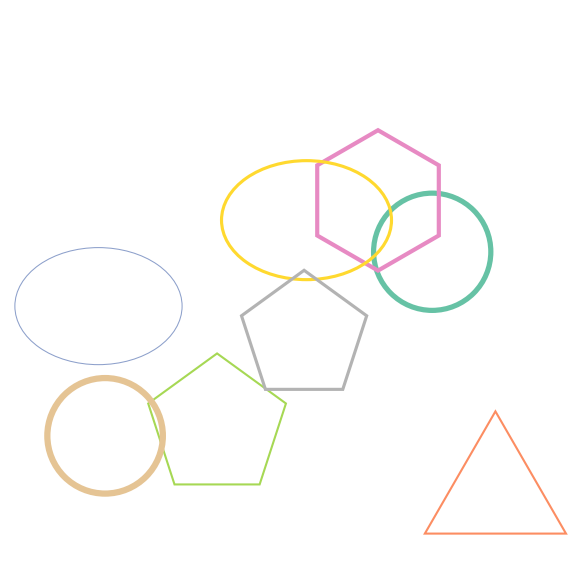[{"shape": "circle", "thickness": 2.5, "radius": 0.51, "center": [0.748, 0.563]}, {"shape": "triangle", "thickness": 1, "radius": 0.71, "center": [0.858, 0.146]}, {"shape": "oval", "thickness": 0.5, "radius": 0.72, "center": [0.171, 0.469]}, {"shape": "hexagon", "thickness": 2, "radius": 0.61, "center": [0.655, 0.652]}, {"shape": "pentagon", "thickness": 1, "radius": 0.63, "center": [0.376, 0.262]}, {"shape": "oval", "thickness": 1.5, "radius": 0.74, "center": [0.531, 0.618]}, {"shape": "circle", "thickness": 3, "radius": 0.5, "center": [0.182, 0.244]}, {"shape": "pentagon", "thickness": 1.5, "radius": 0.57, "center": [0.527, 0.417]}]